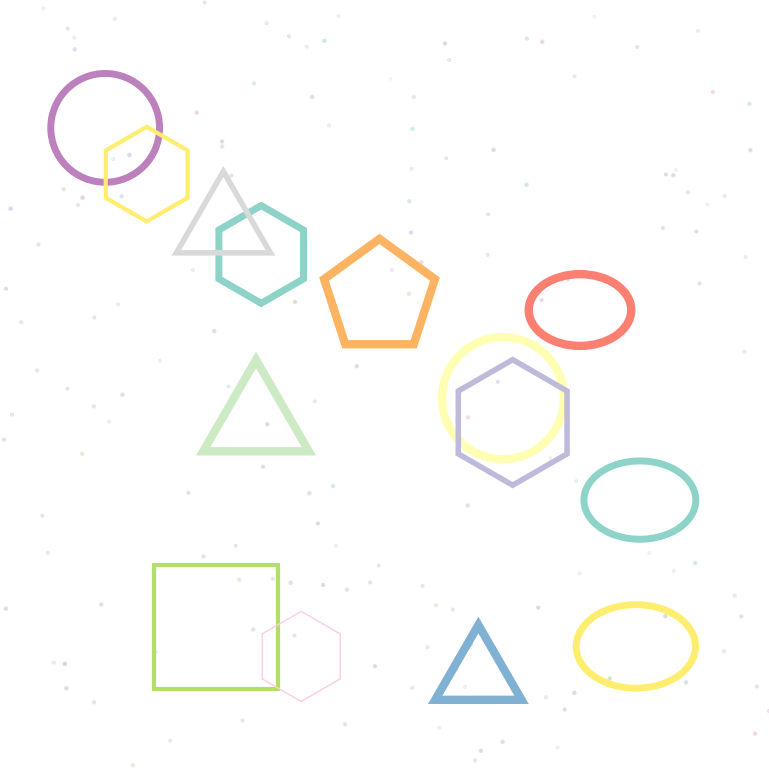[{"shape": "oval", "thickness": 2.5, "radius": 0.36, "center": [0.831, 0.351]}, {"shape": "hexagon", "thickness": 2.5, "radius": 0.32, "center": [0.339, 0.67]}, {"shape": "circle", "thickness": 3, "radius": 0.4, "center": [0.653, 0.483]}, {"shape": "hexagon", "thickness": 2, "radius": 0.41, "center": [0.666, 0.451]}, {"shape": "oval", "thickness": 3, "radius": 0.33, "center": [0.753, 0.597]}, {"shape": "triangle", "thickness": 3, "radius": 0.32, "center": [0.621, 0.124]}, {"shape": "pentagon", "thickness": 3, "radius": 0.38, "center": [0.493, 0.614]}, {"shape": "square", "thickness": 1.5, "radius": 0.4, "center": [0.28, 0.186]}, {"shape": "hexagon", "thickness": 0.5, "radius": 0.29, "center": [0.391, 0.148]}, {"shape": "triangle", "thickness": 2, "radius": 0.35, "center": [0.29, 0.707]}, {"shape": "circle", "thickness": 2.5, "radius": 0.35, "center": [0.137, 0.834]}, {"shape": "triangle", "thickness": 3, "radius": 0.4, "center": [0.332, 0.454]}, {"shape": "hexagon", "thickness": 1.5, "radius": 0.31, "center": [0.19, 0.774]}, {"shape": "oval", "thickness": 2.5, "radius": 0.39, "center": [0.826, 0.16]}]